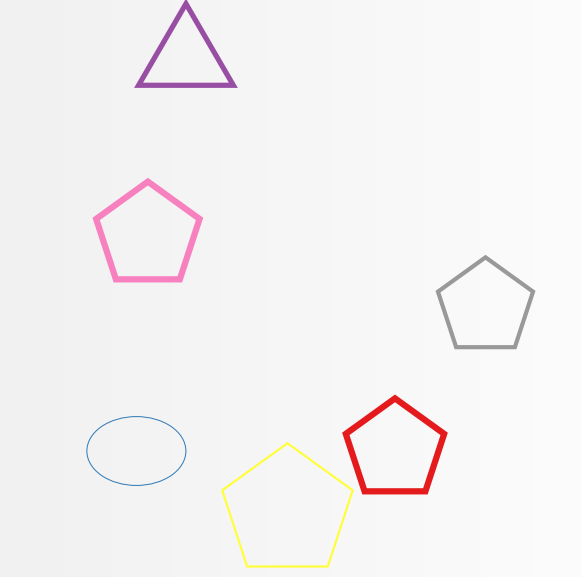[{"shape": "pentagon", "thickness": 3, "radius": 0.44, "center": [0.68, 0.22]}, {"shape": "oval", "thickness": 0.5, "radius": 0.43, "center": [0.235, 0.218]}, {"shape": "triangle", "thickness": 2.5, "radius": 0.47, "center": [0.32, 0.899]}, {"shape": "pentagon", "thickness": 1, "radius": 0.59, "center": [0.495, 0.114]}, {"shape": "pentagon", "thickness": 3, "radius": 0.47, "center": [0.254, 0.591]}, {"shape": "pentagon", "thickness": 2, "radius": 0.43, "center": [0.835, 0.468]}]